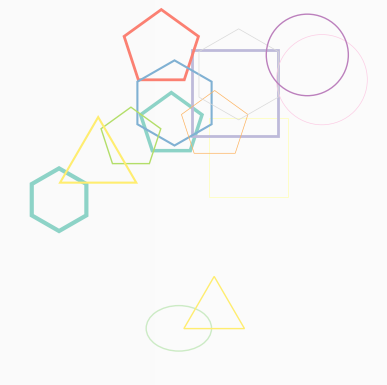[{"shape": "hexagon", "thickness": 3, "radius": 0.41, "center": [0.152, 0.481]}, {"shape": "pentagon", "thickness": 2.5, "radius": 0.42, "center": [0.442, 0.676]}, {"shape": "square", "thickness": 0.5, "radius": 0.51, "center": [0.642, 0.59]}, {"shape": "square", "thickness": 2, "radius": 0.55, "center": [0.607, 0.758]}, {"shape": "pentagon", "thickness": 2, "radius": 0.5, "center": [0.416, 0.874]}, {"shape": "hexagon", "thickness": 1.5, "radius": 0.55, "center": [0.45, 0.733]}, {"shape": "pentagon", "thickness": 0.5, "radius": 0.45, "center": [0.554, 0.675]}, {"shape": "pentagon", "thickness": 1, "radius": 0.41, "center": [0.338, 0.641]}, {"shape": "circle", "thickness": 0.5, "radius": 0.59, "center": [0.831, 0.793]}, {"shape": "hexagon", "thickness": 0.5, "radius": 0.59, "center": [0.616, 0.807]}, {"shape": "circle", "thickness": 1, "radius": 0.53, "center": [0.793, 0.857]}, {"shape": "oval", "thickness": 1, "radius": 0.42, "center": [0.462, 0.147]}, {"shape": "triangle", "thickness": 1, "radius": 0.45, "center": [0.553, 0.192]}, {"shape": "triangle", "thickness": 1.5, "radius": 0.57, "center": [0.253, 0.582]}]